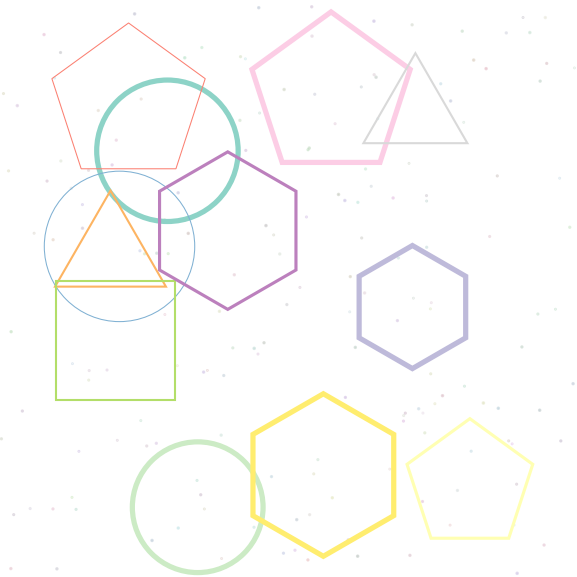[{"shape": "circle", "thickness": 2.5, "radius": 0.61, "center": [0.29, 0.738]}, {"shape": "pentagon", "thickness": 1.5, "radius": 0.57, "center": [0.814, 0.16]}, {"shape": "hexagon", "thickness": 2.5, "radius": 0.53, "center": [0.714, 0.467]}, {"shape": "pentagon", "thickness": 0.5, "radius": 0.7, "center": [0.223, 0.82]}, {"shape": "circle", "thickness": 0.5, "radius": 0.65, "center": [0.207, 0.572]}, {"shape": "triangle", "thickness": 1, "radius": 0.55, "center": [0.191, 0.558]}, {"shape": "square", "thickness": 1, "radius": 0.52, "center": [0.2, 0.409]}, {"shape": "pentagon", "thickness": 2.5, "radius": 0.72, "center": [0.573, 0.834]}, {"shape": "triangle", "thickness": 1, "radius": 0.52, "center": [0.719, 0.803]}, {"shape": "hexagon", "thickness": 1.5, "radius": 0.68, "center": [0.394, 0.6]}, {"shape": "circle", "thickness": 2.5, "radius": 0.57, "center": [0.342, 0.121]}, {"shape": "hexagon", "thickness": 2.5, "radius": 0.7, "center": [0.56, 0.177]}]